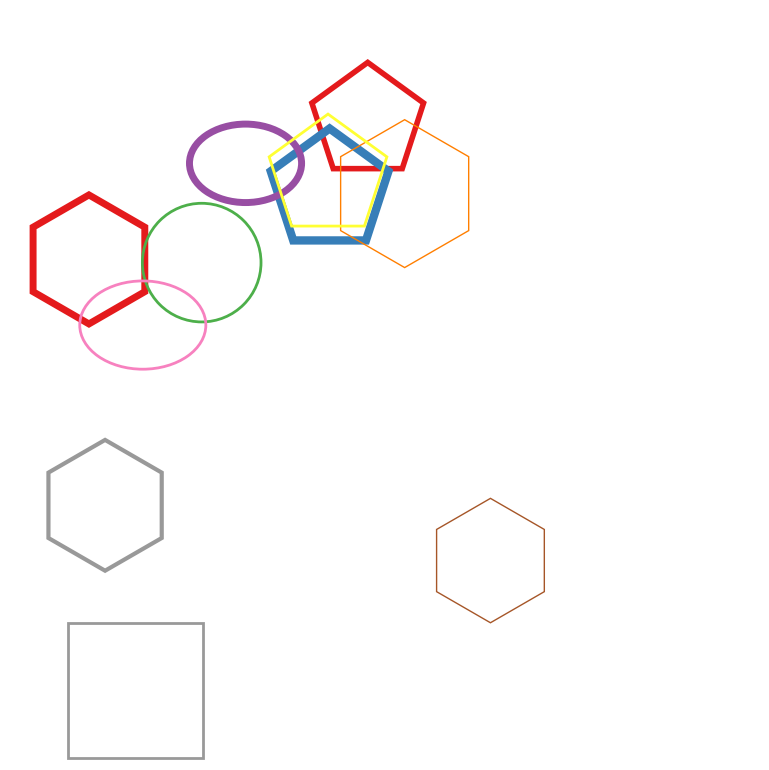[{"shape": "hexagon", "thickness": 2.5, "radius": 0.42, "center": [0.116, 0.663]}, {"shape": "pentagon", "thickness": 2, "radius": 0.38, "center": [0.478, 0.843]}, {"shape": "pentagon", "thickness": 3, "radius": 0.4, "center": [0.428, 0.753]}, {"shape": "circle", "thickness": 1, "radius": 0.39, "center": [0.262, 0.659]}, {"shape": "oval", "thickness": 2.5, "radius": 0.36, "center": [0.319, 0.788]}, {"shape": "hexagon", "thickness": 0.5, "radius": 0.48, "center": [0.526, 0.749]}, {"shape": "pentagon", "thickness": 1, "radius": 0.4, "center": [0.426, 0.771]}, {"shape": "hexagon", "thickness": 0.5, "radius": 0.4, "center": [0.637, 0.272]}, {"shape": "oval", "thickness": 1, "radius": 0.41, "center": [0.185, 0.578]}, {"shape": "hexagon", "thickness": 1.5, "radius": 0.42, "center": [0.136, 0.344]}, {"shape": "square", "thickness": 1, "radius": 0.44, "center": [0.176, 0.103]}]